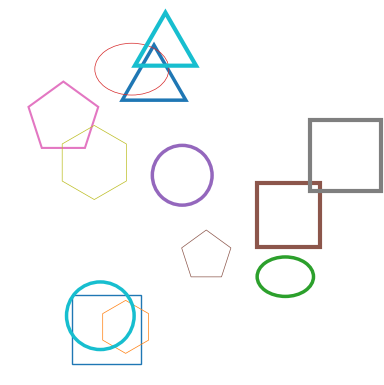[{"shape": "triangle", "thickness": 2.5, "radius": 0.48, "center": [0.4, 0.788]}, {"shape": "square", "thickness": 1, "radius": 0.45, "center": [0.277, 0.144]}, {"shape": "hexagon", "thickness": 0.5, "radius": 0.34, "center": [0.326, 0.151]}, {"shape": "oval", "thickness": 2.5, "radius": 0.37, "center": [0.741, 0.281]}, {"shape": "oval", "thickness": 0.5, "radius": 0.48, "center": [0.342, 0.82]}, {"shape": "circle", "thickness": 2.5, "radius": 0.39, "center": [0.473, 0.545]}, {"shape": "pentagon", "thickness": 0.5, "radius": 0.34, "center": [0.536, 0.335]}, {"shape": "square", "thickness": 3, "radius": 0.41, "center": [0.749, 0.441]}, {"shape": "pentagon", "thickness": 1.5, "radius": 0.48, "center": [0.165, 0.693]}, {"shape": "square", "thickness": 3, "radius": 0.46, "center": [0.897, 0.596]}, {"shape": "hexagon", "thickness": 0.5, "radius": 0.48, "center": [0.245, 0.578]}, {"shape": "circle", "thickness": 2.5, "radius": 0.44, "center": [0.261, 0.18]}, {"shape": "triangle", "thickness": 3, "radius": 0.46, "center": [0.43, 0.875]}]